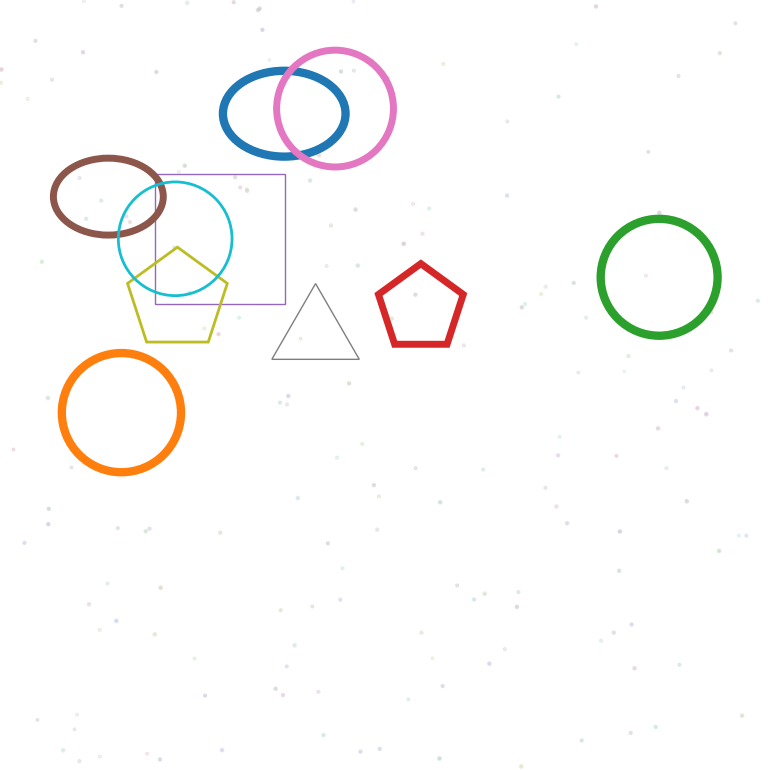[{"shape": "oval", "thickness": 3, "radius": 0.4, "center": [0.369, 0.852]}, {"shape": "circle", "thickness": 3, "radius": 0.39, "center": [0.158, 0.464]}, {"shape": "circle", "thickness": 3, "radius": 0.38, "center": [0.856, 0.64]}, {"shape": "pentagon", "thickness": 2.5, "radius": 0.29, "center": [0.547, 0.6]}, {"shape": "square", "thickness": 0.5, "radius": 0.42, "center": [0.285, 0.689]}, {"shape": "oval", "thickness": 2.5, "radius": 0.36, "center": [0.141, 0.745]}, {"shape": "circle", "thickness": 2.5, "radius": 0.38, "center": [0.435, 0.859]}, {"shape": "triangle", "thickness": 0.5, "radius": 0.33, "center": [0.41, 0.566]}, {"shape": "pentagon", "thickness": 1, "radius": 0.34, "center": [0.23, 0.611]}, {"shape": "circle", "thickness": 1, "radius": 0.37, "center": [0.227, 0.69]}]